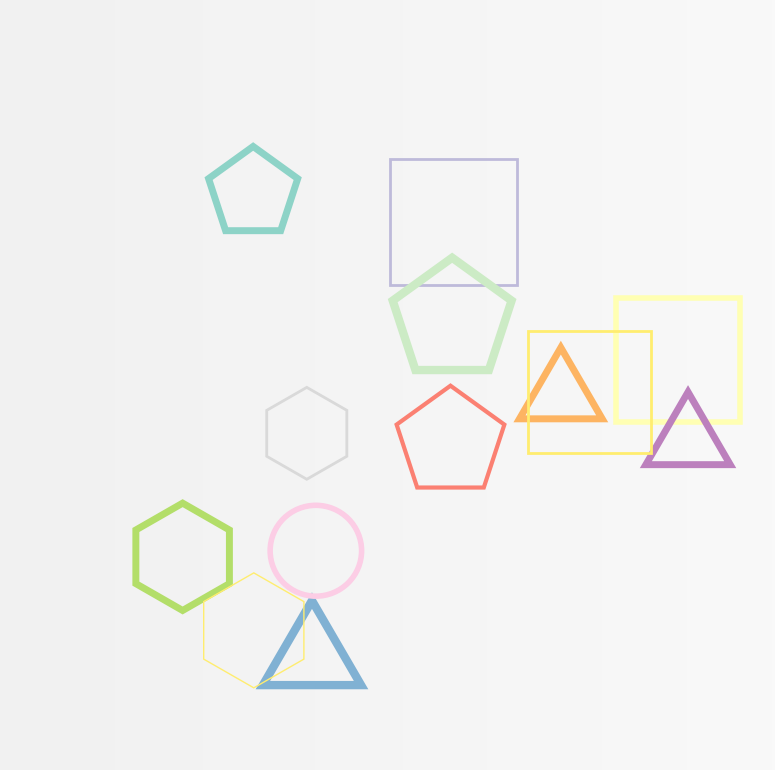[{"shape": "pentagon", "thickness": 2.5, "radius": 0.3, "center": [0.327, 0.749]}, {"shape": "square", "thickness": 2, "radius": 0.4, "center": [0.875, 0.533]}, {"shape": "square", "thickness": 1, "radius": 0.41, "center": [0.585, 0.712]}, {"shape": "pentagon", "thickness": 1.5, "radius": 0.37, "center": [0.581, 0.426]}, {"shape": "triangle", "thickness": 3, "radius": 0.37, "center": [0.403, 0.147]}, {"shape": "triangle", "thickness": 2.5, "radius": 0.31, "center": [0.724, 0.487]}, {"shape": "hexagon", "thickness": 2.5, "radius": 0.35, "center": [0.236, 0.277]}, {"shape": "circle", "thickness": 2, "radius": 0.3, "center": [0.408, 0.285]}, {"shape": "hexagon", "thickness": 1, "radius": 0.3, "center": [0.396, 0.437]}, {"shape": "triangle", "thickness": 2.5, "radius": 0.31, "center": [0.888, 0.428]}, {"shape": "pentagon", "thickness": 3, "radius": 0.4, "center": [0.583, 0.585]}, {"shape": "square", "thickness": 1, "radius": 0.4, "center": [0.76, 0.491]}, {"shape": "hexagon", "thickness": 0.5, "radius": 0.37, "center": [0.327, 0.181]}]